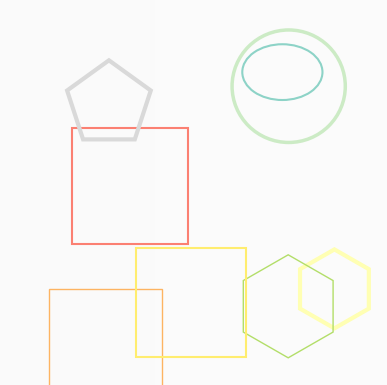[{"shape": "oval", "thickness": 1.5, "radius": 0.52, "center": [0.729, 0.813]}, {"shape": "hexagon", "thickness": 3, "radius": 0.51, "center": [0.863, 0.25]}, {"shape": "square", "thickness": 1.5, "radius": 0.75, "center": [0.334, 0.517]}, {"shape": "square", "thickness": 1, "radius": 0.73, "center": [0.273, 0.104]}, {"shape": "hexagon", "thickness": 1, "radius": 0.67, "center": [0.744, 0.204]}, {"shape": "pentagon", "thickness": 3, "radius": 0.57, "center": [0.281, 0.73]}, {"shape": "circle", "thickness": 2.5, "radius": 0.73, "center": [0.745, 0.776]}, {"shape": "square", "thickness": 1.5, "radius": 0.71, "center": [0.492, 0.215]}]